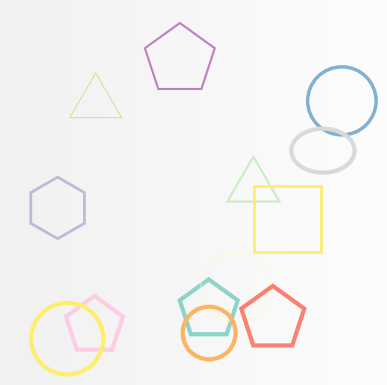[{"shape": "pentagon", "thickness": 3, "radius": 0.39, "center": [0.539, 0.196]}, {"shape": "circle", "thickness": 0.5, "radius": 0.45, "center": [0.609, 0.255]}, {"shape": "hexagon", "thickness": 2, "radius": 0.4, "center": [0.149, 0.46]}, {"shape": "pentagon", "thickness": 3, "radius": 0.43, "center": [0.704, 0.172]}, {"shape": "circle", "thickness": 2.5, "radius": 0.44, "center": [0.882, 0.738]}, {"shape": "circle", "thickness": 3, "radius": 0.34, "center": [0.54, 0.135]}, {"shape": "triangle", "thickness": 0.5, "radius": 0.39, "center": [0.247, 0.733]}, {"shape": "pentagon", "thickness": 3, "radius": 0.39, "center": [0.244, 0.154]}, {"shape": "oval", "thickness": 3, "radius": 0.41, "center": [0.833, 0.609]}, {"shape": "pentagon", "thickness": 1.5, "radius": 0.47, "center": [0.464, 0.846]}, {"shape": "triangle", "thickness": 1.5, "radius": 0.39, "center": [0.654, 0.515]}, {"shape": "circle", "thickness": 3, "radius": 0.47, "center": [0.174, 0.12]}, {"shape": "square", "thickness": 2, "radius": 0.43, "center": [0.742, 0.43]}]